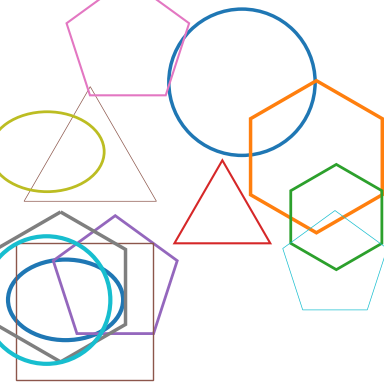[{"shape": "circle", "thickness": 2.5, "radius": 0.95, "center": [0.629, 0.786]}, {"shape": "oval", "thickness": 3, "radius": 0.75, "center": [0.17, 0.221]}, {"shape": "hexagon", "thickness": 2.5, "radius": 0.99, "center": [0.822, 0.593]}, {"shape": "hexagon", "thickness": 2, "radius": 0.68, "center": [0.874, 0.436]}, {"shape": "triangle", "thickness": 1.5, "radius": 0.72, "center": [0.578, 0.44]}, {"shape": "pentagon", "thickness": 2, "radius": 0.85, "center": [0.299, 0.271]}, {"shape": "triangle", "thickness": 0.5, "radius": 0.99, "center": [0.234, 0.576]}, {"shape": "square", "thickness": 1, "radius": 0.89, "center": [0.22, 0.191]}, {"shape": "pentagon", "thickness": 1.5, "radius": 0.84, "center": [0.332, 0.888]}, {"shape": "hexagon", "thickness": 2.5, "radius": 0.97, "center": [0.157, 0.255]}, {"shape": "oval", "thickness": 2, "radius": 0.74, "center": [0.122, 0.606]}, {"shape": "pentagon", "thickness": 0.5, "radius": 0.71, "center": [0.87, 0.31]}, {"shape": "circle", "thickness": 3, "radius": 0.83, "center": [0.121, 0.221]}]